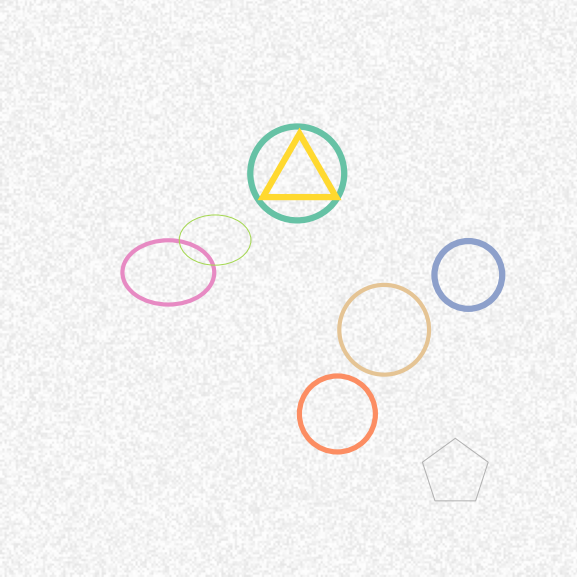[{"shape": "circle", "thickness": 3, "radius": 0.41, "center": [0.515, 0.699]}, {"shape": "circle", "thickness": 2.5, "radius": 0.33, "center": [0.584, 0.282]}, {"shape": "circle", "thickness": 3, "radius": 0.29, "center": [0.811, 0.523]}, {"shape": "oval", "thickness": 2, "radius": 0.4, "center": [0.292, 0.527]}, {"shape": "oval", "thickness": 0.5, "radius": 0.31, "center": [0.372, 0.583]}, {"shape": "triangle", "thickness": 3, "radius": 0.37, "center": [0.519, 0.694]}, {"shape": "circle", "thickness": 2, "radius": 0.39, "center": [0.665, 0.428]}, {"shape": "pentagon", "thickness": 0.5, "radius": 0.3, "center": [0.788, 0.18]}]